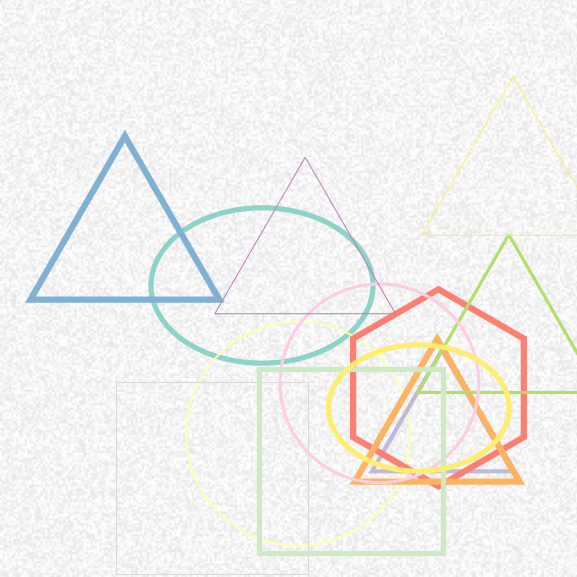[{"shape": "oval", "thickness": 2.5, "radius": 0.96, "center": [0.454, 0.505]}, {"shape": "circle", "thickness": 1, "radius": 0.97, "center": [0.516, 0.248]}, {"shape": "triangle", "thickness": 2, "radius": 0.7, "center": [0.765, 0.253]}, {"shape": "hexagon", "thickness": 3, "radius": 0.85, "center": [0.759, 0.327]}, {"shape": "triangle", "thickness": 3, "radius": 0.94, "center": [0.216, 0.575]}, {"shape": "triangle", "thickness": 3, "radius": 0.82, "center": [0.757, 0.247]}, {"shape": "triangle", "thickness": 1.5, "radius": 0.91, "center": [0.881, 0.411]}, {"shape": "circle", "thickness": 1.5, "radius": 0.86, "center": [0.657, 0.335]}, {"shape": "square", "thickness": 0.5, "radius": 0.83, "center": [0.368, 0.171]}, {"shape": "triangle", "thickness": 0.5, "radius": 0.9, "center": [0.528, 0.546]}, {"shape": "square", "thickness": 2.5, "radius": 0.79, "center": [0.608, 0.201]}, {"shape": "oval", "thickness": 2.5, "radius": 0.78, "center": [0.725, 0.293]}, {"shape": "triangle", "thickness": 0.5, "radius": 0.92, "center": [0.889, 0.683]}]